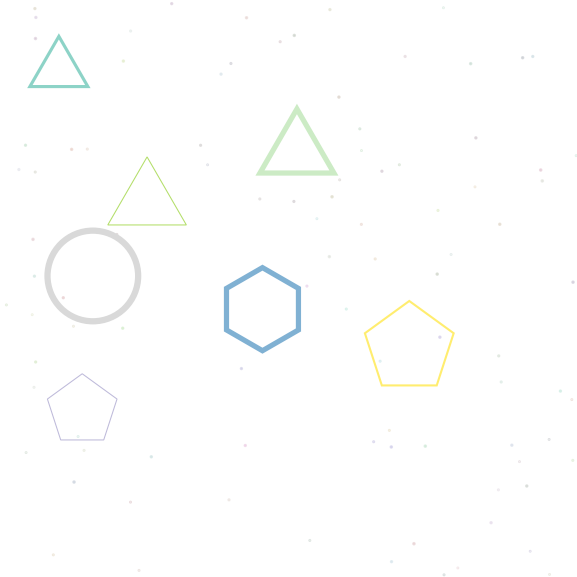[{"shape": "triangle", "thickness": 1.5, "radius": 0.29, "center": [0.102, 0.878]}, {"shape": "pentagon", "thickness": 0.5, "radius": 0.32, "center": [0.142, 0.289]}, {"shape": "hexagon", "thickness": 2.5, "radius": 0.36, "center": [0.454, 0.464]}, {"shape": "triangle", "thickness": 0.5, "radius": 0.39, "center": [0.255, 0.649]}, {"shape": "circle", "thickness": 3, "radius": 0.39, "center": [0.161, 0.521]}, {"shape": "triangle", "thickness": 2.5, "radius": 0.37, "center": [0.514, 0.736]}, {"shape": "pentagon", "thickness": 1, "radius": 0.4, "center": [0.709, 0.397]}]